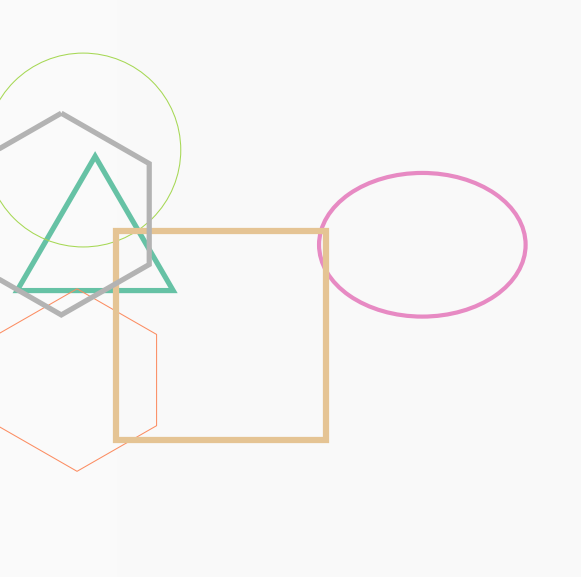[{"shape": "triangle", "thickness": 2.5, "radius": 0.77, "center": [0.164, 0.573]}, {"shape": "hexagon", "thickness": 0.5, "radius": 0.79, "center": [0.133, 0.341]}, {"shape": "oval", "thickness": 2, "radius": 0.89, "center": [0.727, 0.575]}, {"shape": "circle", "thickness": 0.5, "radius": 0.84, "center": [0.143, 0.739]}, {"shape": "square", "thickness": 3, "radius": 0.9, "center": [0.381, 0.418]}, {"shape": "hexagon", "thickness": 2.5, "radius": 0.87, "center": [0.105, 0.628]}]